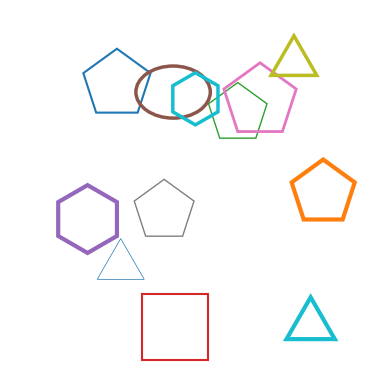[{"shape": "triangle", "thickness": 0.5, "radius": 0.35, "center": [0.314, 0.31]}, {"shape": "pentagon", "thickness": 1.5, "radius": 0.46, "center": [0.304, 0.782]}, {"shape": "pentagon", "thickness": 3, "radius": 0.43, "center": [0.839, 0.5]}, {"shape": "pentagon", "thickness": 1, "radius": 0.4, "center": [0.618, 0.706]}, {"shape": "square", "thickness": 1.5, "radius": 0.43, "center": [0.455, 0.15]}, {"shape": "hexagon", "thickness": 3, "radius": 0.44, "center": [0.227, 0.431]}, {"shape": "oval", "thickness": 2.5, "radius": 0.48, "center": [0.45, 0.761]}, {"shape": "pentagon", "thickness": 2, "radius": 0.49, "center": [0.675, 0.738]}, {"shape": "pentagon", "thickness": 1, "radius": 0.41, "center": [0.426, 0.453]}, {"shape": "triangle", "thickness": 2.5, "radius": 0.34, "center": [0.763, 0.838]}, {"shape": "triangle", "thickness": 3, "radius": 0.36, "center": [0.807, 0.155]}, {"shape": "hexagon", "thickness": 2.5, "radius": 0.34, "center": [0.507, 0.743]}]